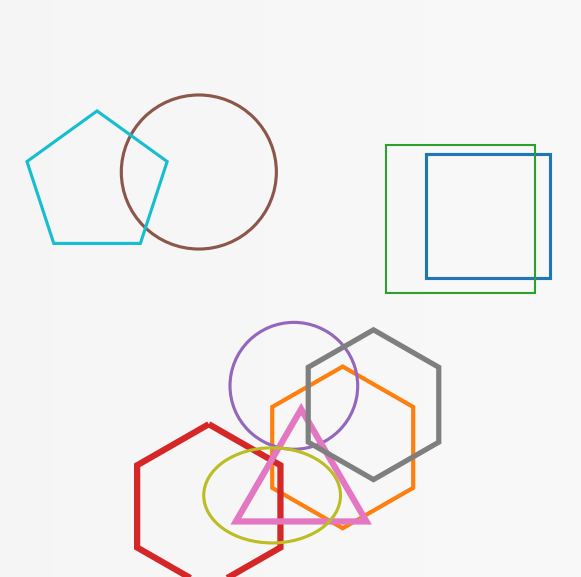[{"shape": "square", "thickness": 1.5, "radius": 0.54, "center": [0.84, 0.625]}, {"shape": "hexagon", "thickness": 2, "radius": 0.7, "center": [0.59, 0.224]}, {"shape": "square", "thickness": 1, "radius": 0.64, "center": [0.792, 0.62]}, {"shape": "hexagon", "thickness": 3, "radius": 0.71, "center": [0.359, 0.122]}, {"shape": "circle", "thickness": 1.5, "radius": 0.55, "center": [0.506, 0.331]}, {"shape": "circle", "thickness": 1.5, "radius": 0.67, "center": [0.342, 0.701]}, {"shape": "triangle", "thickness": 3, "radius": 0.65, "center": [0.518, 0.161]}, {"shape": "hexagon", "thickness": 2.5, "radius": 0.65, "center": [0.643, 0.298]}, {"shape": "oval", "thickness": 1.5, "radius": 0.59, "center": [0.468, 0.141]}, {"shape": "pentagon", "thickness": 1.5, "radius": 0.63, "center": [0.167, 0.68]}]